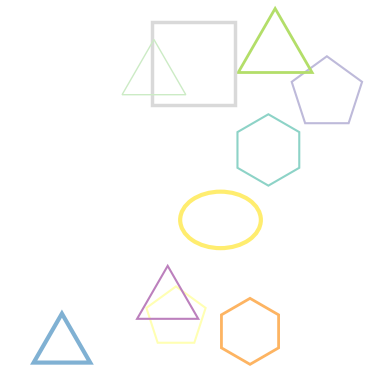[{"shape": "hexagon", "thickness": 1.5, "radius": 0.46, "center": [0.697, 0.611]}, {"shape": "pentagon", "thickness": 1.5, "radius": 0.4, "center": [0.457, 0.175]}, {"shape": "pentagon", "thickness": 1.5, "radius": 0.48, "center": [0.849, 0.758]}, {"shape": "triangle", "thickness": 3, "radius": 0.42, "center": [0.161, 0.101]}, {"shape": "hexagon", "thickness": 2, "radius": 0.43, "center": [0.649, 0.139]}, {"shape": "triangle", "thickness": 2, "radius": 0.55, "center": [0.715, 0.867]}, {"shape": "square", "thickness": 2.5, "radius": 0.54, "center": [0.502, 0.836]}, {"shape": "triangle", "thickness": 1.5, "radius": 0.46, "center": [0.436, 0.218]}, {"shape": "triangle", "thickness": 1, "radius": 0.48, "center": [0.4, 0.802]}, {"shape": "oval", "thickness": 3, "radius": 0.52, "center": [0.573, 0.429]}]